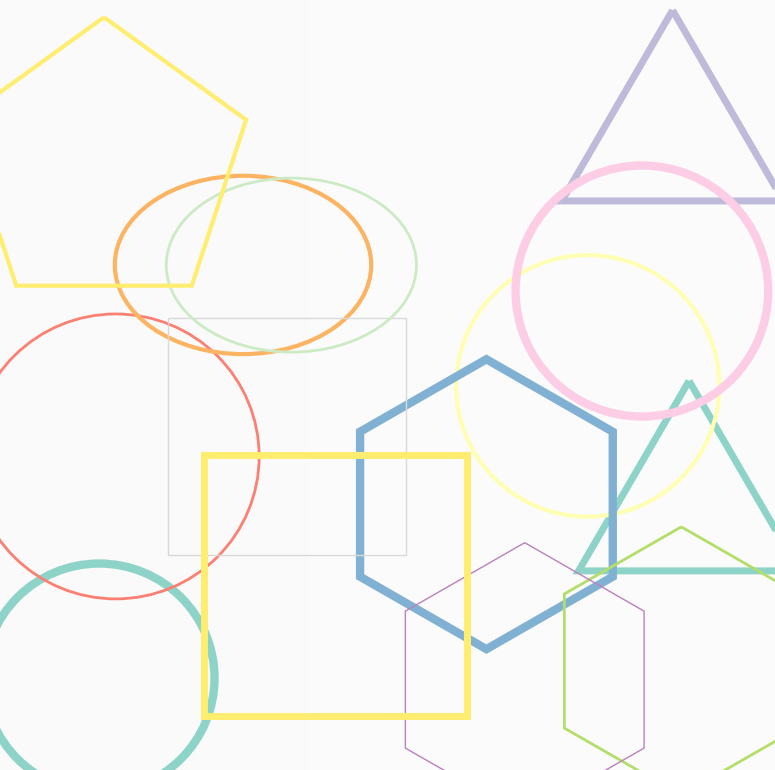[{"shape": "triangle", "thickness": 2.5, "radius": 0.82, "center": [0.889, 0.341]}, {"shape": "circle", "thickness": 3, "radius": 0.74, "center": [0.128, 0.119]}, {"shape": "circle", "thickness": 1.5, "radius": 0.85, "center": [0.758, 0.499]}, {"shape": "triangle", "thickness": 2.5, "radius": 0.83, "center": [0.868, 0.822]}, {"shape": "circle", "thickness": 1, "radius": 0.93, "center": [0.149, 0.407]}, {"shape": "hexagon", "thickness": 3, "radius": 0.94, "center": [0.628, 0.345]}, {"shape": "oval", "thickness": 1.5, "radius": 0.83, "center": [0.314, 0.656]}, {"shape": "hexagon", "thickness": 1, "radius": 0.87, "center": [0.879, 0.142]}, {"shape": "circle", "thickness": 3, "radius": 0.81, "center": [0.828, 0.622]}, {"shape": "square", "thickness": 0.5, "radius": 0.77, "center": [0.37, 0.433]}, {"shape": "hexagon", "thickness": 0.5, "radius": 0.89, "center": [0.677, 0.117]}, {"shape": "oval", "thickness": 1, "radius": 0.81, "center": [0.376, 0.656]}, {"shape": "pentagon", "thickness": 1.5, "radius": 0.96, "center": [0.134, 0.785]}, {"shape": "square", "thickness": 2.5, "radius": 0.85, "center": [0.433, 0.24]}]